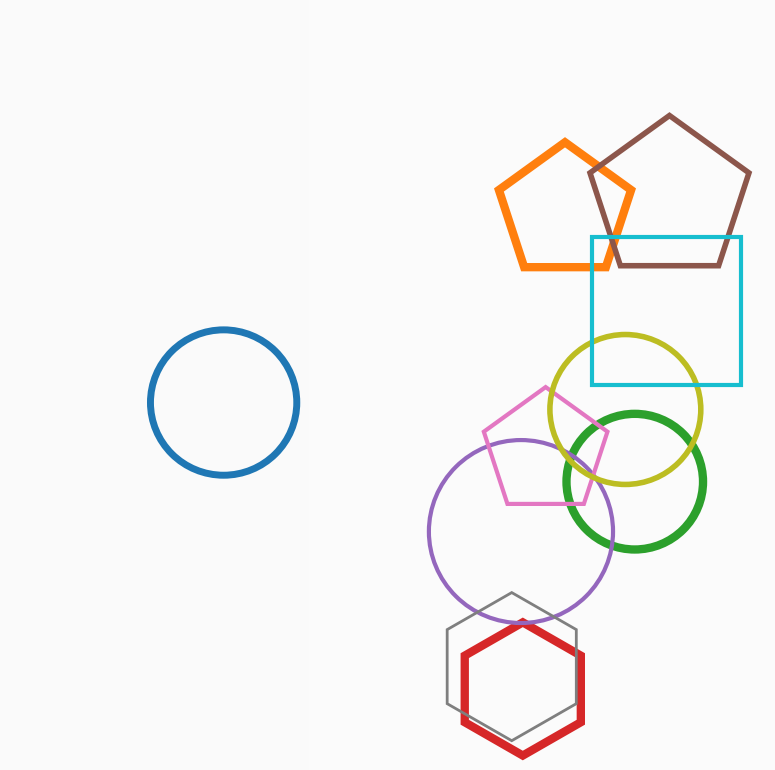[{"shape": "circle", "thickness": 2.5, "radius": 0.47, "center": [0.289, 0.477]}, {"shape": "pentagon", "thickness": 3, "radius": 0.45, "center": [0.729, 0.726]}, {"shape": "circle", "thickness": 3, "radius": 0.44, "center": [0.819, 0.374]}, {"shape": "hexagon", "thickness": 3, "radius": 0.43, "center": [0.675, 0.105]}, {"shape": "circle", "thickness": 1.5, "radius": 0.59, "center": [0.672, 0.31]}, {"shape": "pentagon", "thickness": 2, "radius": 0.54, "center": [0.864, 0.742]}, {"shape": "pentagon", "thickness": 1.5, "radius": 0.42, "center": [0.704, 0.413]}, {"shape": "hexagon", "thickness": 1, "radius": 0.48, "center": [0.66, 0.134]}, {"shape": "circle", "thickness": 2, "radius": 0.49, "center": [0.807, 0.468]}, {"shape": "square", "thickness": 1.5, "radius": 0.48, "center": [0.86, 0.596]}]